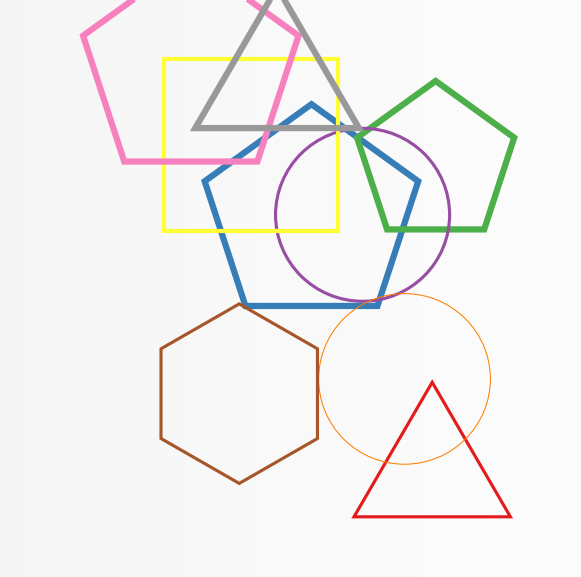[{"shape": "triangle", "thickness": 1.5, "radius": 0.78, "center": [0.744, 0.182]}, {"shape": "pentagon", "thickness": 3, "radius": 0.97, "center": [0.536, 0.626]}, {"shape": "pentagon", "thickness": 3, "radius": 0.71, "center": [0.749, 0.717]}, {"shape": "circle", "thickness": 1.5, "radius": 0.75, "center": [0.624, 0.627]}, {"shape": "circle", "thickness": 0.5, "radius": 0.74, "center": [0.696, 0.343]}, {"shape": "square", "thickness": 2, "radius": 0.75, "center": [0.432, 0.748]}, {"shape": "hexagon", "thickness": 1.5, "radius": 0.78, "center": [0.412, 0.318]}, {"shape": "pentagon", "thickness": 3, "radius": 0.97, "center": [0.328, 0.877]}, {"shape": "triangle", "thickness": 3, "radius": 0.81, "center": [0.477, 0.859]}]